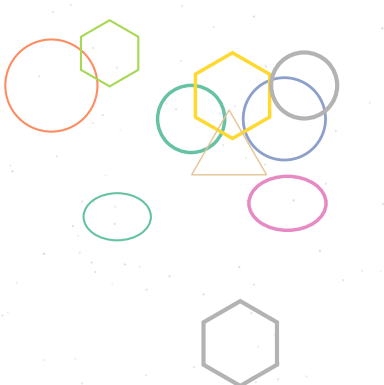[{"shape": "circle", "thickness": 2.5, "radius": 0.44, "center": [0.496, 0.691]}, {"shape": "oval", "thickness": 1.5, "radius": 0.44, "center": [0.304, 0.437]}, {"shape": "circle", "thickness": 1.5, "radius": 0.6, "center": [0.133, 0.778]}, {"shape": "circle", "thickness": 2, "radius": 0.53, "center": [0.739, 0.691]}, {"shape": "oval", "thickness": 2.5, "radius": 0.5, "center": [0.747, 0.472]}, {"shape": "hexagon", "thickness": 1.5, "radius": 0.43, "center": [0.285, 0.862]}, {"shape": "hexagon", "thickness": 2.5, "radius": 0.56, "center": [0.604, 0.752]}, {"shape": "triangle", "thickness": 1, "radius": 0.56, "center": [0.595, 0.602]}, {"shape": "circle", "thickness": 3, "radius": 0.43, "center": [0.79, 0.778]}, {"shape": "hexagon", "thickness": 3, "radius": 0.55, "center": [0.624, 0.108]}]